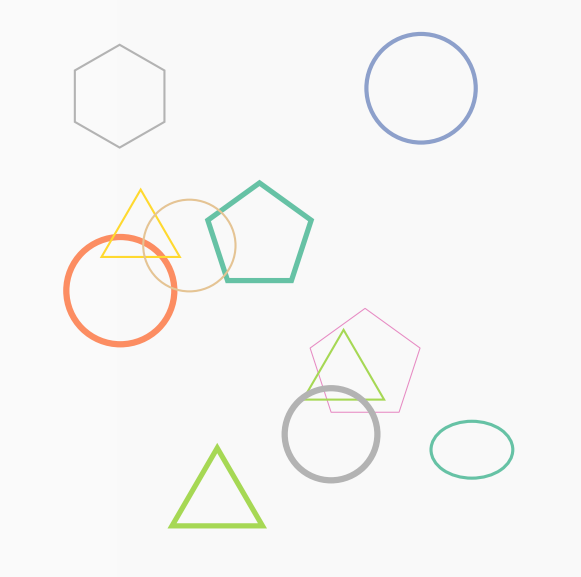[{"shape": "oval", "thickness": 1.5, "radius": 0.35, "center": [0.812, 0.22]}, {"shape": "pentagon", "thickness": 2.5, "radius": 0.47, "center": [0.446, 0.589]}, {"shape": "circle", "thickness": 3, "radius": 0.46, "center": [0.207, 0.496]}, {"shape": "circle", "thickness": 2, "radius": 0.47, "center": [0.724, 0.846]}, {"shape": "pentagon", "thickness": 0.5, "radius": 0.5, "center": [0.628, 0.366]}, {"shape": "triangle", "thickness": 2.5, "radius": 0.45, "center": [0.374, 0.133]}, {"shape": "triangle", "thickness": 1, "radius": 0.4, "center": [0.591, 0.347]}, {"shape": "triangle", "thickness": 1, "radius": 0.39, "center": [0.242, 0.593]}, {"shape": "circle", "thickness": 1, "radius": 0.4, "center": [0.326, 0.574]}, {"shape": "hexagon", "thickness": 1, "radius": 0.45, "center": [0.206, 0.833]}, {"shape": "circle", "thickness": 3, "radius": 0.4, "center": [0.57, 0.247]}]